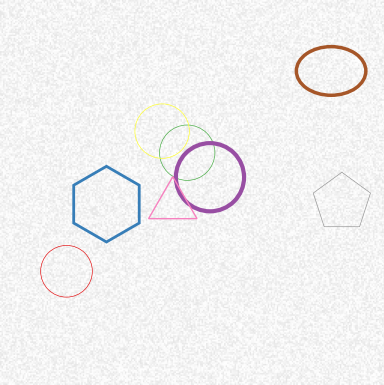[{"shape": "circle", "thickness": 0.5, "radius": 0.34, "center": [0.173, 0.295]}, {"shape": "hexagon", "thickness": 2, "radius": 0.49, "center": [0.277, 0.47]}, {"shape": "circle", "thickness": 0.5, "radius": 0.36, "center": [0.486, 0.603]}, {"shape": "circle", "thickness": 3, "radius": 0.44, "center": [0.545, 0.54]}, {"shape": "circle", "thickness": 0.5, "radius": 0.35, "center": [0.421, 0.659]}, {"shape": "oval", "thickness": 2.5, "radius": 0.45, "center": [0.86, 0.816]}, {"shape": "triangle", "thickness": 1, "radius": 0.36, "center": [0.449, 0.468]}, {"shape": "pentagon", "thickness": 0.5, "radius": 0.39, "center": [0.888, 0.474]}]